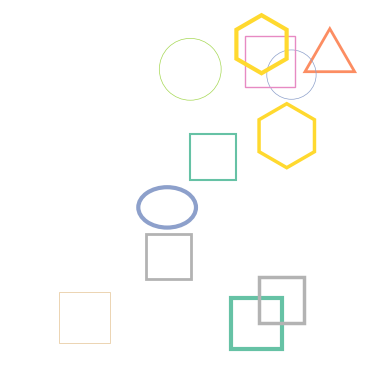[{"shape": "square", "thickness": 1.5, "radius": 0.3, "center": [0.554, 0.592]}, {"shape": "square", "thickness": 3, "radius": 0.33, "center": [0.666, 0.16]}, {"shape": "triangle", "thickness": 2, "radius": 0.37, "center": [0.857, 0.851]}, {"shape": "oval", "thickness": 3, "radius": 0.37, "center": [0.434, 0.461]}, {"shape": "circle", "thickness": 0.5, "radius": 0.32, "center": [0.757, 0.806]}, {"shape": "square", "thickness": 1, "radius": 0.33, "center": [0.702, 0.84]}, {"shape": "circle", "thickness": 0.5, "radius": 0.4, "center": [0.494, 0.82]}, {"shape": "hexagon", "thickness": 3, "radius": 0.38, "center": [0.679, 0.885]}, {"shape": "hexagon", "thickness": 2.5, "radius": 0.42, "center": [0.745, 0.648]}, {"shape": "square", "thickness": 0.5, "radius": 0.33, "center": [0.22, 0.176]}, {"shape": "square", "thickness": 2, "radius": 0.29, "center": [0.438, 0.334]}, {"shape": "square", "thickness": 2.5, "radius": 0.29, "center": [0.731, 0.221]}]